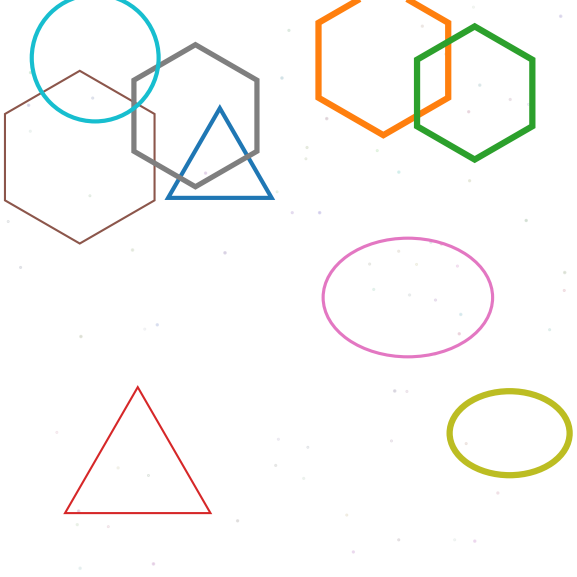[{"shape": "triangle", "thickness": 2, "radius": 0.52, "center": [0.381, 0.708]}, {"shape": "hexagon", "thickness": 3, "radius": 0.65, "center": [0.664, 0.895]}, {"shape": "hexagon", "thickness": 3, "radius": 0.58, "center": [0.822, 0.838]}, {"shape": "triangle", "thickness": 1, "radius": 0.73, "center": [0.239, 0.183]}, {"shape": "hexagon", "thickness": 1, "radius": 0.75, "center": [0.138, 0.727]}, {"shape": "oval", "thickness": 1.5, "radius": 0.73, "center": [0.706, 0.484]}, {"shape": "hexagon", "thickness": 2.5, "radius": 0.61, "center": [0.338, 0.799]}, {"shape": "oval", "thickness": 3, "radius": 0.52, "center": [0.882, 0.249]}, {"shape": "circle", "thickness": 2, "radius": 0.55, "center": [0.165, 0.899]}]